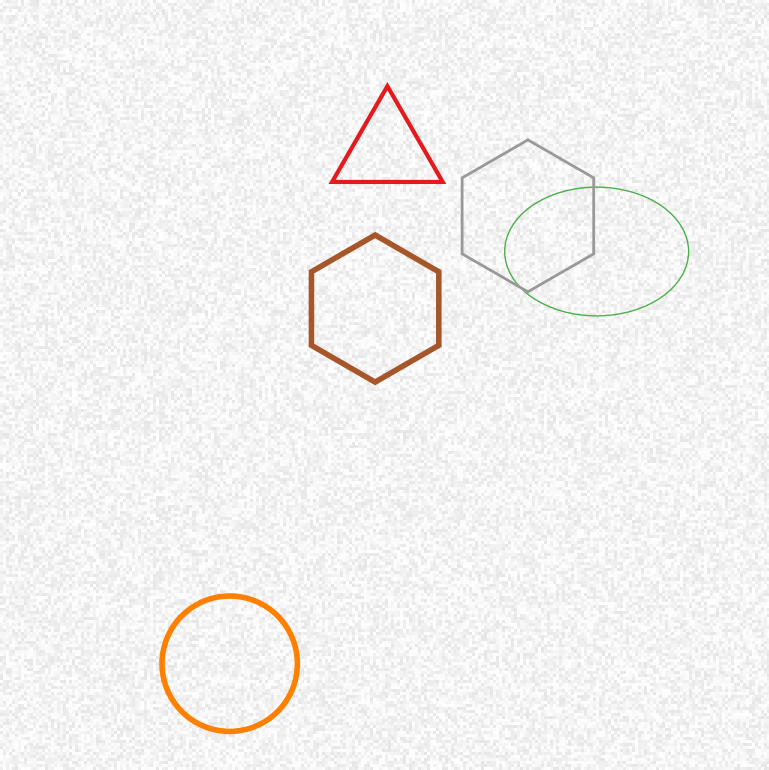[{"shape": "triangle", "thickness": 1.5, "radius": 0.41, "center": [0.503, 0.805]}, {"shape": "oval", "thickness": 0.5, "radius": 0.6, "center": [0.775, 0.673]}, {"shape": "circle", "thickness": 2, "radius": 0.44, "center": [0.298, 0.138]}, {"shape": "hexagon", "thickness": 2, "radius": 0.48, "center": [0.487, 0.599]}, {"shape": "hexagon", "thickness": 1, "radius": 0.49, "center": [0.686, 0.72]}]